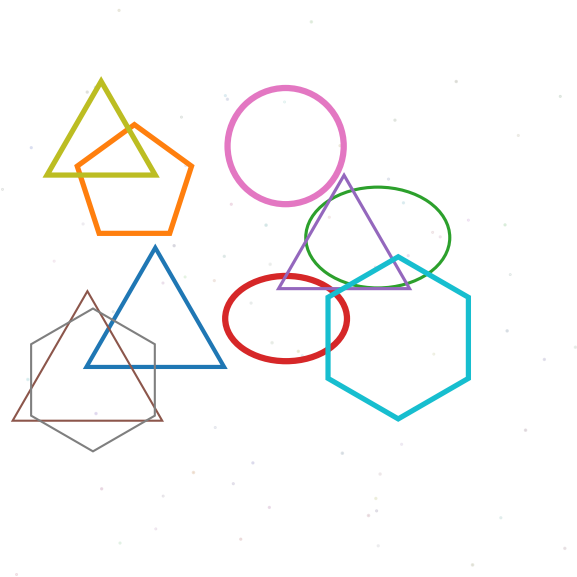[{"shape": "triangle", "thickness": 2, "radius": 0.69, "center": [0.269, 0.433]}, {"shape": "pentagon", "thickness": 2.5, "radius": 0.52, "center": [0.233, 0.679]}, {"shape": "oval", "thickness": 1.5, "radius": 0.62, "center": [0.654, 0.588]}, {"shape": "oval", "thickness": 3, "radius": 0.53, "center": [0.495, 0.448]}, {"shape": "triangle", "thickness": 1.5, "radius": 0.65, "center": [0.596, 0.565]}, {"shape": "triangle", "thickness": 1, "radius": 0.75, "center": [0.151, 0.345]}, {"shape": "circle", "thickness": 3, "radius": 0.5, "center": [0.495, 0.746]}, {"shape": "hexagon", "thickness": 1, "radius": 0.62, "center": [0.161, 0.341]}, {"shape": "triangle", "thickness": 2.5, "radius": 0.54, "center": [0.175, 0.75]}, {"shape": "hexagon", "thickness": 2.5, "radius": 0.7, "center": [0.69, 0.414]}]